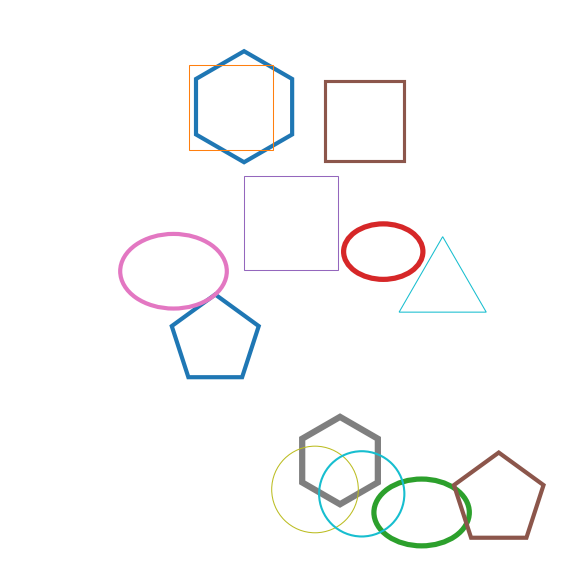[{"shape": "hexagon", "thickness": 2, "radius": 0.48, "center": [0.423, 0.814]}, {"shape": "pentagon", "thickness": 2, "radius": 0.4, "center": [0.373, 0.41]}, {"shape": "square", "thickness": 0.5, "radius": 0.37, "center": [0.4, 0.813]}, {"shape": "oval", "thickness": 2.5, "radius": 0.41, "center": [0.73, 0.112]}, {"shape": "oval", "thickness": 2.5, "radius": 0.34, "center": [0.664, 0.563]}, {"shape": "square", "thickness": 0.5, "radius": 0.41, "center": [0.504, 0.613]}, {"shape": "pentagon", "thickness": 2, "radius": 0.41, "center": [0.864, 0.134]}, {"shape": "square", "thickness": 1.5, "radius": 0.34, "center": [0.631, 0.79]}, {"shape": "oval", "thickness": 2, "radius": 0.46, "center": [0.3, 0.529]}, {"shape": "hexagon", "thickness": 3, "radius": 0.38, "center": [0.589, 0.202]}, {"shape": "circle", "thickness": 0.5, "radius": 0.37, "center": [0.545, 0.152]}, {"shape": "circle", "thickness": 1, "radius": 0.37, "center": [0.626, 0.144]}, {"shape": "triangle", "thickness": 0.5, "radius": 0.44, "center": [0.767, 0.502]}]